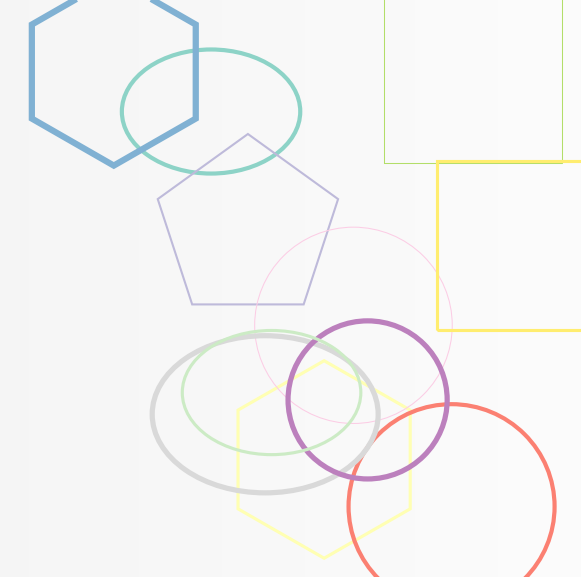[{"shape": "oval", "thickness": 2, "radius": 0.77, "center": [0.363, 0.806]}, {"shape": "hexagon", "thickness": 1.5, "radius": 0.86, "center": [0.558, 0.204]}, {"shape": "pentagon", "thickness": 1, "radius": 0.82, "center": [0.427, 0.604]}, {"shape": "circle", "thickness": 2, "radius": 0.89, "center": [0.777, 0.122]}, {"shape": "hexagon", "thickness": 3, "radius": 0.81, "center": [0.196, 0.875]}, {"shape": "square", "thickness": 0.5, "radius": 0.76, "center": [0.814, 0.87]}, {"shape": "circle", "thickness": 0.5, "radius": 0.85, "center": [0.608, 0.436]}, {"shape": "oval", "thickness": 2.5, "radius": 0.97, "center": [0.456, 0.282]}, {"shape": "circle", "thickness": 2.5, "radius": 0.68, "center": [0.632, 0.307]}, {"shape": "oval", "thickness": 1.5, "radius": 0.77, "center": [0.467, 0.319]}, {"shape": "square", "thickness": 1.5, "radius": 0.73, "center": [0.898, 0.574]}]